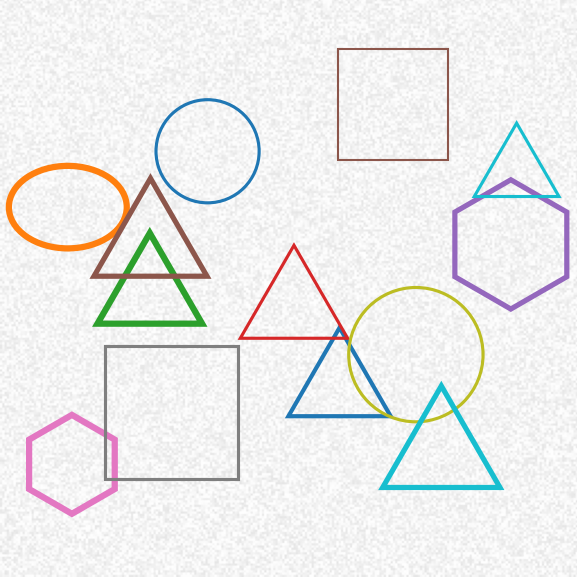[{"shape": "circle", "thickness": 1.5, "radius": 0.45, "center": [0.359, 0.737]}, {"shape": "triangle", "thickness": 2, "radius": 0.51, "center": [0.588, 0.33]}, {"shape": "oval", "thickness": 3, "radius": 0.51, "center": [0.117, 0.64]}, {"shape": "triangle", "thickness": 3, "radius": 0.52, "center": [0.259, 0.491]}, {"shape": "triangle", "thickness": 1.5, "radius": 0.54, "center": [0.509, 0.467]}, {"shape": "hexagon", "thickness": 2.5, "radius": 0.56, "center": [0.885, 0.576]}, {"shape": "square", "thickness": 1, "radius": 0.48, "center": [0.681, 0.818]}, {"shape": "triangle", "thickness": 2.5, "radius": 0.56, "center": [0.261, 0.577]}, {"shape": "hexagon", "thickness": 3, "radius": 0.43, "center": [0.125, 0.195]}, {"shape": "square", "thickness": 1.5, "radius": 0.58, "center": [0.297, 0.285]}, {"shape": "circle", "thickness": 1.5, "radius": 0.58, "center": [0.72, 0.385]}, {"shape": "triangle", "thickness": 2.5, "radius": 0.59, "center": [0.764, 0.214]}, {"shape": "triangle", "thickness": 1.5, "radius": 0.42, "center": [0.895, 0.701]}]